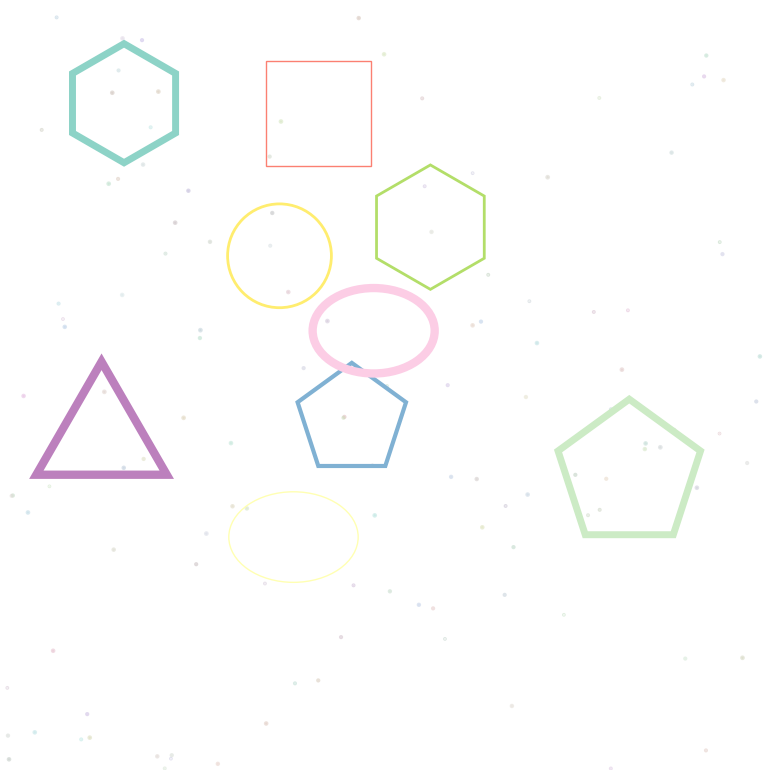[{"shape": "hexagon", "thickness": 2.5, "radius": 0.39, "center": [0.161, 0.866]}, {"shape": "oval", "thickness": 0.5, "radius": 0.42, "center": [0.381, 0.303]}, {"shape": "square", "thickness": 0.5, "radius": 0.34, "center": [0.414, 0.853]}, {"shape": "pentagon", "thickness": 1.5, "radius": 0.37, "center": [0.457, 0.455]}, {"shape": "hexagon", "thickness": 1, "radius": 0.4, "center": [0.559, 0.705]}, {"shape": "oval", "thickness": 3, "radius": 0.4, "center": [0.485, 0.57]}, {"shape": "triangle", "thickness": 3, "radius": 0.49, "center": [0.132, 0.432]}, {"shape": "pentagon", "thickness": 2.5, "radius": 0.49, "center": [0.817, 0.384]}, {"shape": "circle", "thickness": 1, "radius": 0.34, "center": [0.363, 0.668]}]